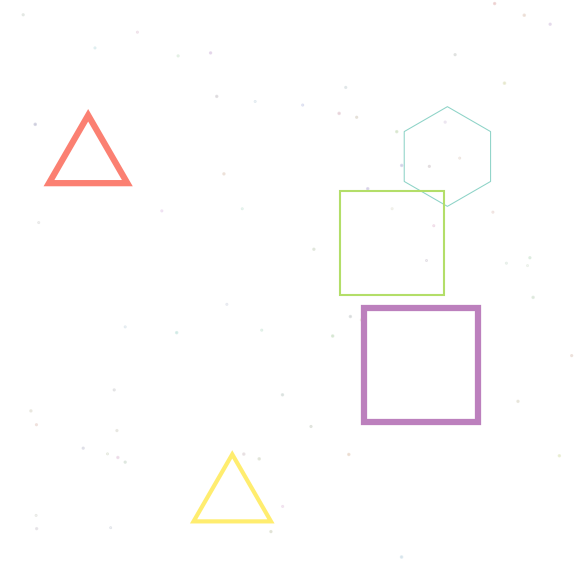[{"shape": "hexagon", "thickness": 0.5, "radius": 0.43, "center": [0.775, 0.728]}, {"shape": "triangle", "thickness": 3, "radius": 0.39, "center": [0.153, 0.721]}, {"shape": "square", "thickness": 1, "radius": 0.45, "center": [0.679, 0.578]}, {"shape": "square", "thickness": 3, "radius": 0.49, "center": [0.729, 0.368]}, {"shape": "triangle", "thickness": 2, "radius": 0.39, "center": [0.402, 0.135]}]